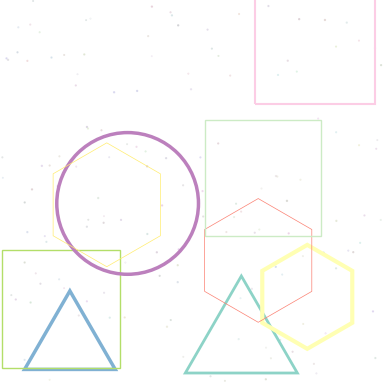[{"shape": "triangle", "thickness": 2, "radius": 0.84, "center": [0.627, 0.115]}, {"shape": "hexagon", "thickness": 3, "radius": 0.67, "center": [0.798, 0.229]}, {"shape": "hexagon", "thickness": 0.5, "radius": 0.8, "center": [0.671, 0.324]}, {"shape": "triangle", "thickness": 2.5, "radius": 0.68, "center": [0.182, 0.108]}, {"shape": "square", "thickness": 1, "radius": 0.76, "center": [0.158, 0.197]}, {"shape": "square", "thickness": 1.5, "radius": 0.78, "center": [0.818, 0.886]}, {"shape": "circle", "thickness": 2.5, "radius": 0.92, "center": [0.332, 0.472]}, {"shape": "square", "thickness": 1, "radius": 0.75, "center": [0.683, 0.537]}, {"shape": "hexagon", "thickness": 0.5, "radius": 0.8, "center": [0.277, 0.468]}]